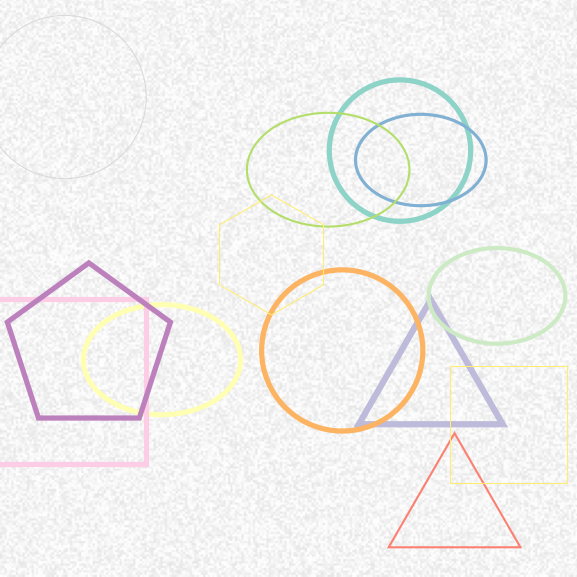[{"shape": "circle", "thickness": 2.5, "radius": 0.61, "center": [0.693, 0.738]}, {"shape": "oval", "thickness": 2.5, "radius": 0.68, "center": [0.281, 0.376]}, {"shape": "triangle", "thickness": 3, "radius": 0.72, "center": [0.746, 0.336]}, {"shape": "triangle", "thickness": 1, "radius": 0.66, "center": [0.787, 0.117]}, {"shape": "oval", "thickness": 1.5, "radius": 0.57, "center": [0.729, 0.722]}, {"shape": "circle", "thickness": 2.5, "radius": 0.7, "center": [0.593, 0.392]}, {"shape": "oval", "thickness": 1, "radius": 0.7, "center": [0.568, 0.705]}, {"shape": "square", "thickness": 2.5, "radius": 0.71, "center": [0.11, 0.338]}, {"shape": "circle", "thickness": 0.5, "radius": 0.71, "center": [0.112, 0.831]}, {"shape": "pentagon", "thickness": 2.5, "radius": 0.74, "center": [0.154, 0.395]}, {"shape": "oval", "thickness": 2, "radius": 0.59, "center": [0.861, 0.487]}, {"shape": "square", "thickness": 0.5, "radius": 0.5, "center": [0.881, 0.264]}, {"shape": "hexagon", "thickness": 0.5, "radius": 0.52, "center": [0.47, 0.558]}]